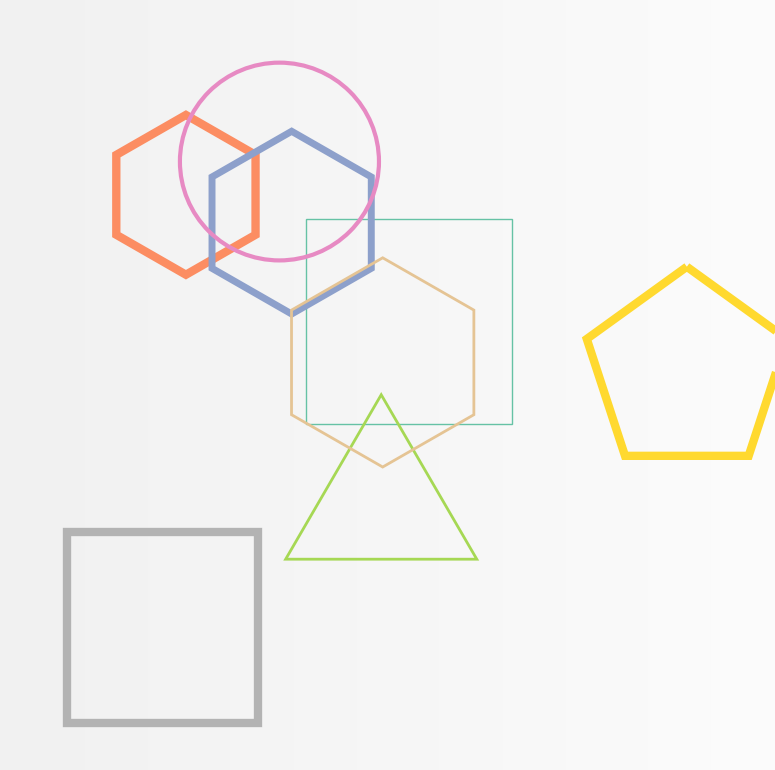[{"shape": "square", "thickness": 0.5, "radius": 0.66, "center": [0.528, 0.582]}, {"shape": "hexagon", "thickness": 3, "radius": 0.52, "center": [0.24, 0.747]}, {"shape": "hexagon", "thickness": 2.5, "radius": 0.59, "center": [0.376, 0.711]}, {"shape": "circle", "thickness": 1.5, "radius": 0.64, "center": [0.361, 0.79]}, {"shape": "triangle", "thickness": 1, "radius": 0.71, "center": [0.492, 0.345]}, {"shape": "pentagon", "thickness": 3, "radius": 0.68, "center": [0.886, 0.518]}, {"shape": "hexagon", "thickness": 1, "radius": 0.68, "center": [0.494, 0.529]}, {"shape": "square", "thickness": 3, "radius": 0.62, "center": [0.21, 0.185]}]